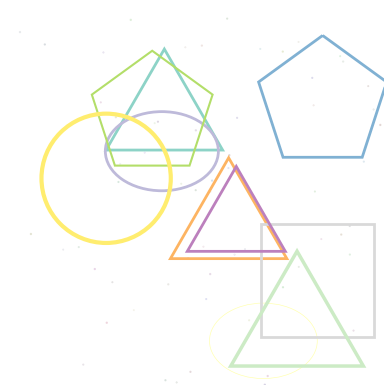[{"shape": "triangle", "thickness": 2, "radius": 0.87, "center": [0.427, 0.698]}, {"shape": "oval", "thickness": 0.5, "radius": 0.7, "center": [0.684, 0.115]}, {"shape": "oval", "thickness": 2, "radius": 0.73, "center": [0.42, 0.607]}, {"shape": "pentagon", "thickness": 2, "radius": 0.87, "center": [0.838, 0.733]}, {"shape": "triangle", "thickness": 2, "radius": 0.87, "center": [0.594, 0.416]}, {"shape": "pentagon", "thickness": 1.5, "radius": 0.82, "center": [0.395, 0.703]}, {"shape": "square", "thickness": 2, "radius": 0.73, "center": [0.825, 0.272]}, {"shape": "triangle", "thickness": 2, "radius": 0.73, "center": [0.614, 0.421]}, {"shape": "triangle", "thickness": 2.5, "radius": 0.99, "center": [0.772, 0.149]}, {"shape": "circle", "thickness": 3, "radius": 0.84, "center": [0.276, 0.537]}]